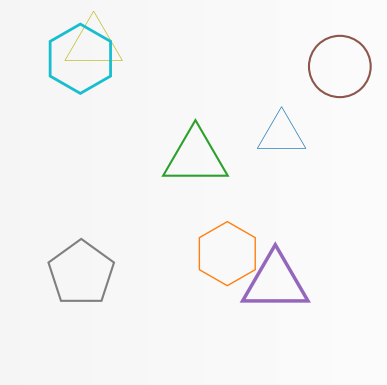[{"shape": "triangle", "thickness": 0.5, "radius": 0.36, "center": [0.727, 0.651]}, {"shape": "hexagon", "thickness": 1, "radius": 0.42, "center": [0.587, 0.341]}, {"shape": "triangle", "thickness": 1.5, "radius": 0.48, "center": [0.504, 0.592]}, {"shape": "triangle", "thickness": 2.5, "radius": 0.49, "center": [0.71, 0.267]}, {"shape": "circle", "thickness": 1.5, "radius": 0.4, "center": [0.877, 0.827]}, {"shape": "pentagon", "thickness": 1.5, "radius": 0.44, "center": [0.21, 0.291]}, {"shape": "triangle", "thickness": 0.5, "radius": 0.43, "center": [0.242, 0.885]}, {"shape": "hexagon", "thickness": 2, "radius": 0.45, "center": [0.207, 0.847]}]